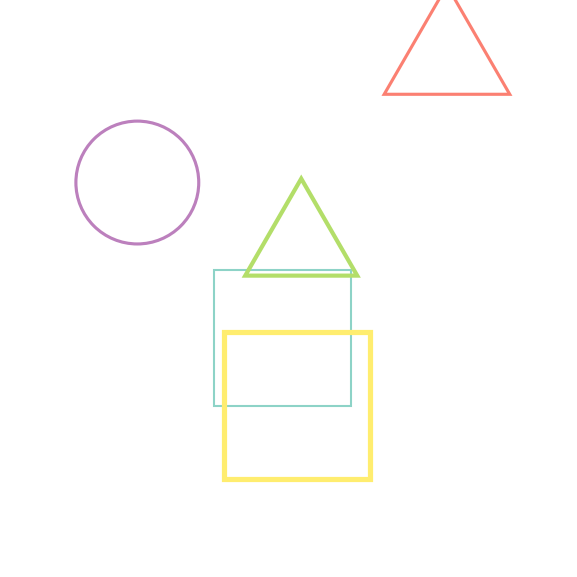[{"shape": "square", "thickness": 1, "radius": 0.59, "center": [0.489, 0.414]}, {"shape": "triangle", "thickness": 1.5, "radius": 0.63, "center": [0.774, 0.899]}, {"shape": "triangle", "thickness": 2, "radius": 0.56, "center": [0.522, 0.578]}, {"shape": "circle", "thickness": 1.5, "radius": 0.53, "center": [0.238, 0.683]}, {"shape": "square", "thickness": 2.5, "radius": 0.64, "center": [0.514, 0.297]}]